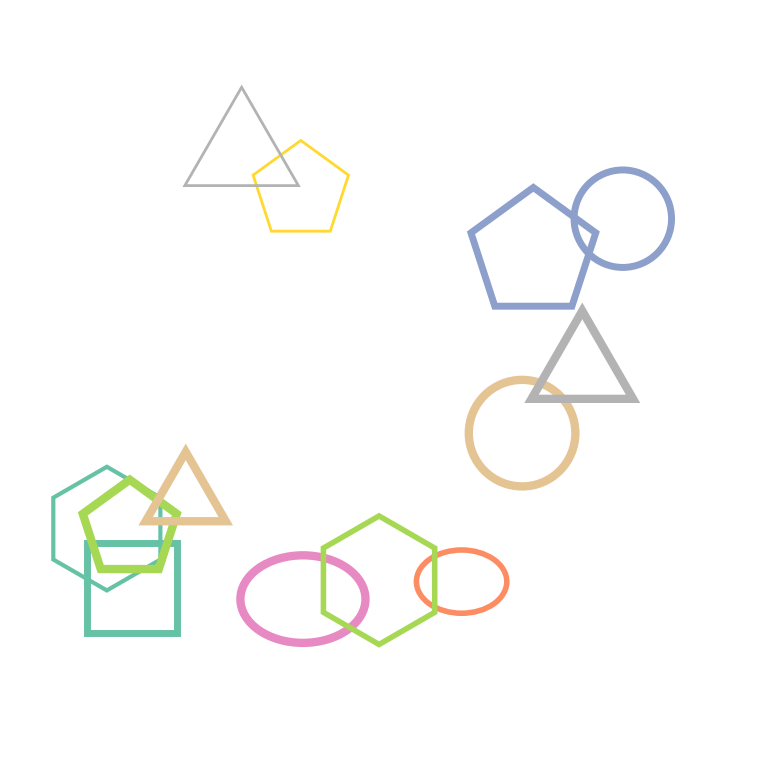[{"shape": "hexagon", "thickness": 1.5, "radius": 0.4, "center": [0.139, 0.313]}, {"shape": "square", "thickness": 2.5, "radius": 0.29, "center": [0.172, 0.236]}, {"shape": "oval", "thickness": 2, "radius": 0.29, "center": [0.599, 0.245]}, {"shape": "circle", "thickness": 2.5, "radius": 0.32, "center": [0.809, 0.716]}, {"shape": "pentagon", "thickness": 2.5, "radius": 0.43, "center": [0.693, 0.671]}, {"shape": "oval", "thickness": 3, "radius": 0.41, "center": [0.393, 0.222]}, {"shape": "hexagon", "thickness": 2, "radius": 0.42, "center": [0.492, 0.246]}, {"shape": "pentagon", "thickness": 3, "radius": 0.32, "center": [0.169, 0.313]}, {"shape": "pentagon", "thickness": 1, "radius": 0.33, "center": [0.391, 0.752]}, {"shape": "circle", "thickness": 3, "radius": 0.35, "center": [0.678, 0.437]}, {"shape": "triangle", "thickness": 3, "radius": 0.3, "center": [0.241, 0.353]}, {"shape": "triangle", "thickness": 3, "radius": 0.38, "center": [0.756, 0.52]}, {"shape": "triangle", "thickness": 1, "radius": 0.43, "center": [0.314, 0.802]}]